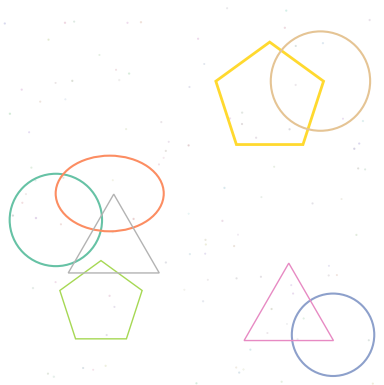[{"shape": "circle", "thickness": 1.5, "radius": 0.6, "center": [0.145, 0.429]}, {"shape": "oval", "thickness": 1.5, "radius": 0.7, "center": [0.285, 0.497]}, {"shape": "circle", "thickness": 1.5, "radius": 0.54, "center": [0.865, 0.13]}, {"shape": "triangle", "thickness": 1, "radius": 0.67, "center": [0.75, 0.182]}, {"shape": "pentagon", "thickness": 1, "radius": 0.56, "center": [0.262, 0.211]}, {"shape": "pentagon", "thickness": 2, "radius": 0.74, "center": [0.7, 0.744]}, {"shape": "circle", "thickness": 1.5, "radius": 0.65, "center": [0.832, 0.789]}, {"shape": "triangle", "thickness": 1, "radius": 0.68, "center": [0.295, 0.359]}]